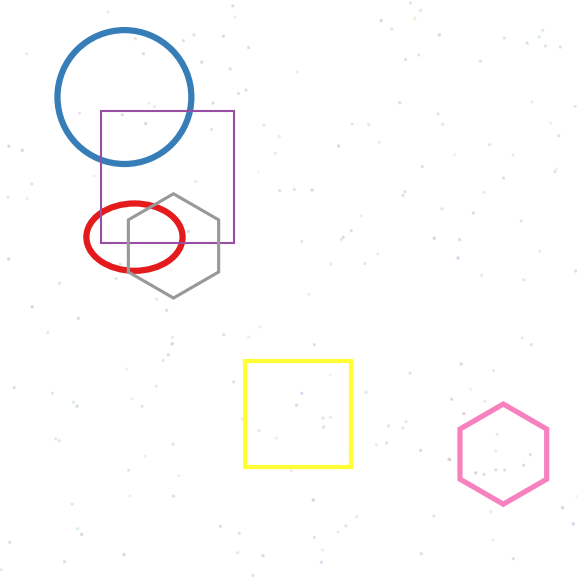[{"shape": "oval", "thickness": 3, "radius": 0.42, "center": [0.233, 0.589]}, {"shape": "circle", "thickness": 3, "radius": 0.58, "center": [0.215, 0.831]}, {"shape": "square", "thickness": 1, "radius": 0.57, "center": [0.29, 0.693]}, {"shape": "square", "thickness": 2, "radius": 0.46, "center": [0.517, 0.282]}, {"shape": "hexagon", "thickness": 2.5, "radius": 0.43, "center": [0.872, 0.213]}, {"shape": "hexagon", "thickness": 1.5, "radius": 0.45, "center": [0.3, 0.573]}]